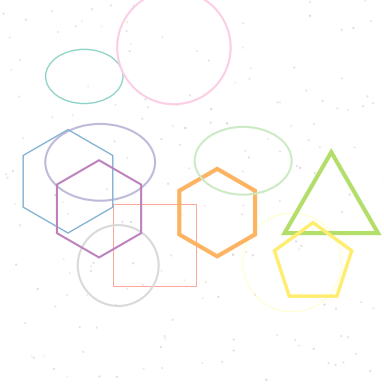[{"shape": "oval", "thickness": 1, "radius": 0.5, "center": [0.219, 0.801]}, {"shape": "circle", "thickness": 0.5, "radius": 0.64, "center": [0.759, 0.318]}, {"shape": "oval", "thickness": 1.5, "radius": 0.71, "center": [0.26, 0.578]}, {"shape": "square", "thickness": 0.5, "radius": 0.54, "center": [0.401, 0.363]}, {"shape": "hexagon", "thickness": 1, "radius": 0.67, "center": [0.177, 0.529]}, {"shape": "hexagon", "thickness": 3, "radius": 0.57, "center": [0.564, 0.448]}, {"shape": "triangle", "thickness": 3, "radius": 0.7, "center": [0.86, 0.465]}, {"shape": "circle", "thickness": 1.5, "radius": 0.74, "center": [0.452, 0.877]}, {"shape": "circle", "thickness": 1.5, "radius": 0.53, "center": [0.307, 0.31]}, {"shape": "hexagon", "thickness": 1.5, "radius": 0.63, "center": [0.257, 0.458]}, {"shape": "oval", "thickness": 1.5, "radius": 0.63, "center": [0.632, 0.582]}, {"shape": "pentagon", "thickness": 2.5, "radius": 0.53, "center": [0.813, 0.316]}]